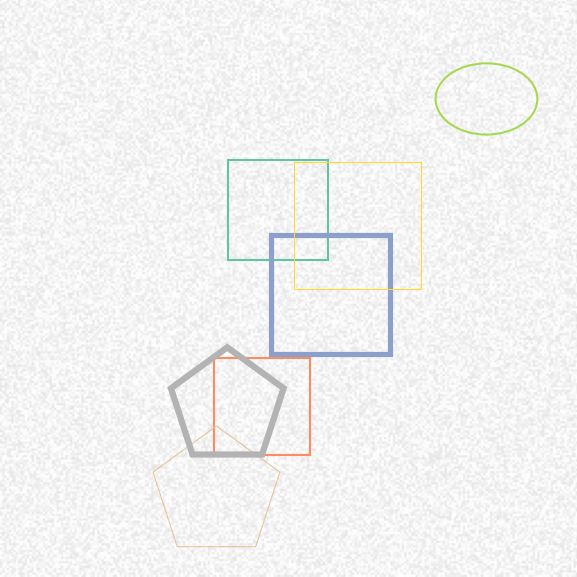[{"shape": "square", "thickness": 1, "radius": 0.43, "center": [0.481, 0.636]}, {"shape": "square", "thickness": 1, "radius": 0.42, "center": [0.453, 0.295]}, {"shape": "square", "thickness": 2.5, "radius": 0.52, "center": [0.572, 0.49]}, {"shape": "oval", "thickness": 1, "radius": 0.44, "center": [0.842, 0.828]}, {"shape": "square", "thickness": 0.5, "radius": 0.55, "center": [0.619, 0.609]}, {"shape": "pentagon", "thickness": 0.5, "radius": 0.58, "center": [0.375, 0.146]}, {"shape": "pentagon", "thickness": 3, "radius": 0.51, "center": [0.394, 0.295]}]